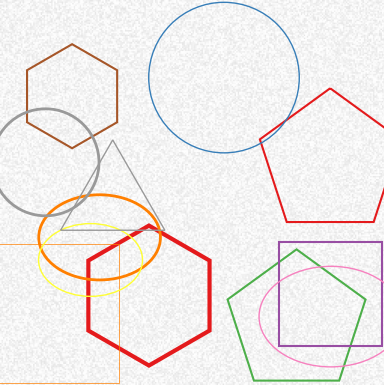[{"shape": "hexagon", "thickness": 3, "radius": 0.91, "center": [0.387, 0.232]}, {"shape": "pentagon", "thickness": 1.5, "radius": 0.96, "center": [0.858, 0.579]}, {"shape": "circle", "thickness": 1, "radius": 0.98, "center": [0.582, 0.798]}, {"shape": "pentagon", "thickness": 1.5, "radius": 0.94, "center": [0.77, 0.164]}, {"shape": "square", "thickness": 1.5, "radius": 0.67, "center": [0.858, 0.236]}, {"shape": "square", "thickness": 0.5, "radius": 0.9, "center": [0.128, 0.185]}, {"shape": "oval", "thickness": 2, "radius": 0.79, "center": [0.259, 0.383]}, {"shape": "oval", "thickness": 1, "radius": 0.68, "center": [0.235, 0.325]}, {"shape": "hexagon", "thickness": 1.5, "radius": 0.68, "center": [0.187, 0.75]}, {"shape": "oval", "thickness": 1, "radius": 0.93, "center": [0.859, 0.178]}, {"shape": "triangle", "thickness": 1, "radius": 0.78, "center": [0.293, 0.48]}, {"shape": "circle", "thickness": 2, "radius": 0.69, "center": [0.118, 0.578]}]